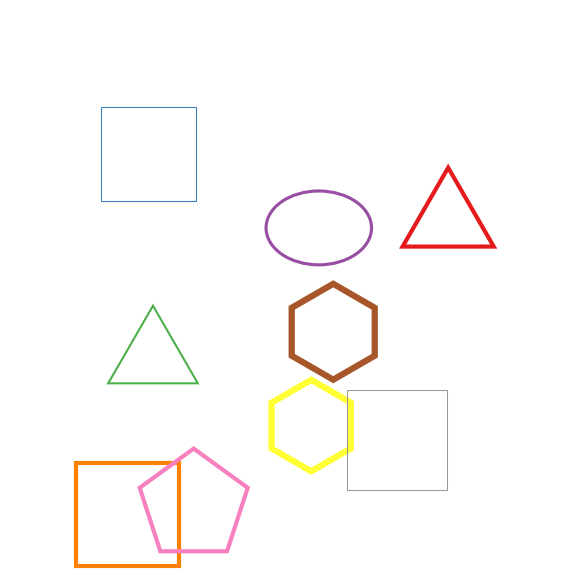[{"shape": "triangle", "thickness": 2, "radius": 0.46, "center": [0.776, 0.618]}, {"shape": "square", "thickness": 0.5, "radius": 0.41, "center": [0.257, 0.732]}, {"shape": "triangle", "thickness": 1, "radius": 0.45, "center": [0.265, 0.38]}, {"shape": "oval", "thickness": 1.5, "radius": 0.46, "center": [0.552, 0.604]}, {"shape": "square", "thickness": 2, "radius": 0.45, "center": [0.22, 0.108]}, {"shape": "hexagon", "thickness": 3, "radius": 0.4, "center": [0.539, 0.262]}, {"shape": "hexagon", "thickness": 3, "radius": 0.42, "center": [0.577, 0.425]}, {"shape": "pentagon", "thickness": 2, "radius": 0.49, "center": [0.335, 0.124]}, {"shape": "square", "thickness": 0.5, "radius": 0.43, "center": [0.687, 0.237]}]